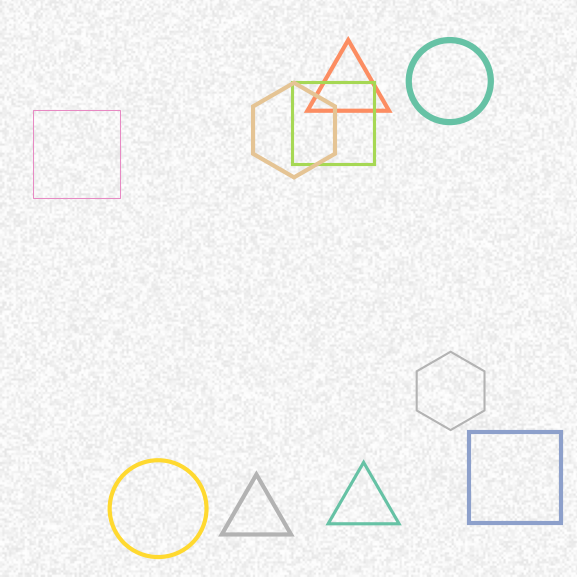[{"shape": "circle", "thickness": 3, "radius": 0.36, "center": [0.779, 0.859]}, {"shape": "triangle", "thickness": 1.5, "radius": 0.35, "center": [0.63, 0.128]}, {"shape": "triangle", "thickness": 2, "radius": 0.41, "center": [0.603, 0.848]}, {"shape": "square", "thickness": 2, "radius": 0.4, "center": [0.892, 0.172]}, {"shape": "square", "thickness": 0.5, "radius": 0.38, "center": [0.133, 0.733]}, {"shape": "square", "thickness": 1.5, "radius": 0.35, "center": [0.577, 0.786]}, {"shape": "circle", "thickness": 2, "radius": 0.42, "center": [0.274, 0.118]}, {"shape": "hexagon", "thickness": 2, "radius": 0.41, "center": [0.509, 0.774]}, {"shape": "triangle", "thickness": 2, "radius": 0.35, "center": [0.444, 0.108]}, {"shape": "hexagon", "thickness": 1, "radius": 0.34, "center": [0.78, 0.322]}]